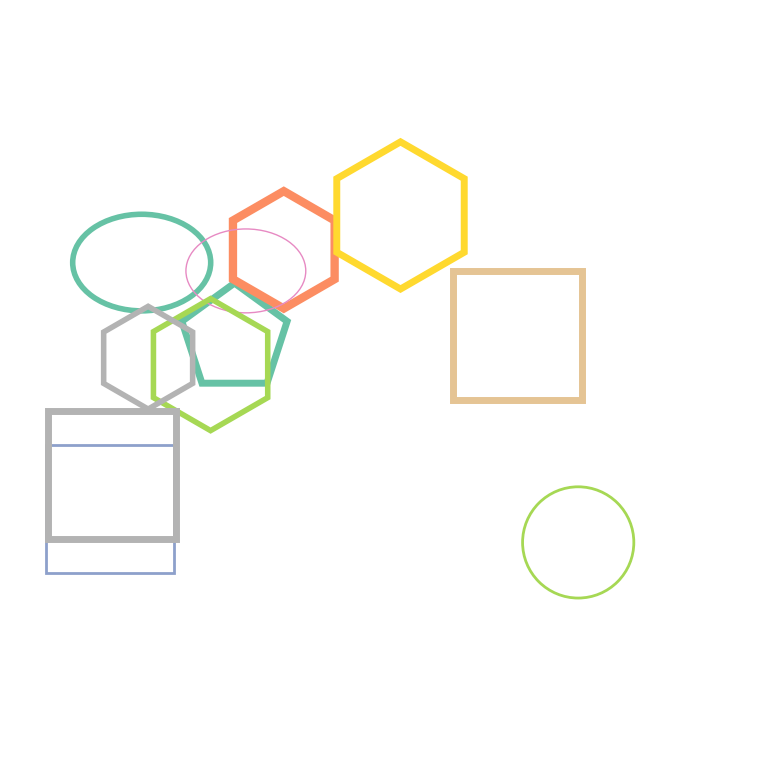[{"shape": "oval", "thickness": 2, "radius": 0.45, "center": [0.184, 0.659]}, {"shape": "pentagon", "thickness": 2.5, "radius": 0.36, "center": [0.305, 0.56]}, {"shape": "hexagon", "thickness": 3, "radius": 0.38, "center": [0.369, 0.676]}, {"shape": "square", "thickness": 1, "radius": 0.42, "center": [0.143, 0.339]}, {"shape": "oval", "thickness": 0.5, "radius": 0.39, "center": [0.319, 0.648]}, {"shape": "hexagon", "thickness": 2, "radius": 0.43, "center": [0.273, 0.526]}, {"shape": "circle", "thickness": 1, "radius": 0.36, "center": [0.751, 0.296]}, {"shape": "hexagon", "thickness": 2.5, "radius": 0.48, "center": [0.52, 0.72]}, {"shape": "square", "thickness": 2.5, "radius": 0.42, "center": [0.672, 0.564]}, {"shape": "square", "thickness": 2.5, "radius": 0.41, "center": [0.146, 0.383]}, {"shape": "hexagon", "thickness": 2, "radius": 0.33, "center": [0.192, 0.535]}]